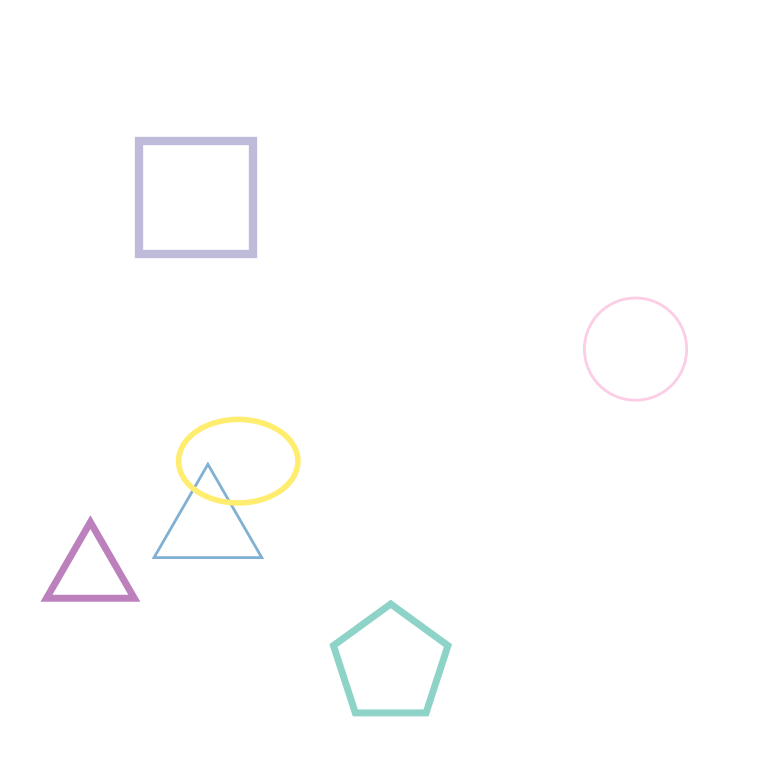[{"shape": "pentagon", "thickness": 2.5, "radius": 0.39, "center": [0.507, 0.137]}, {"shape": "square", "thickness": 3, "radius": 0.37, "center": [0.254, 0.744]}, {"shape": "triangle", "thickness": 1, "radius": 0.4, "center": [0.27, 0.316]}, {"shape": "circle", "thickness": 1, "radius": 0.33, "center": [0.825, 0.547]}, {"shape": "triangle", "thickness": 2.5, "radius": 0.33, "center": [0.117, 0.256]}, {"shape": "oval", "thickness": 2, "radius": 0.39, "center": [0.309, 0.401]}]